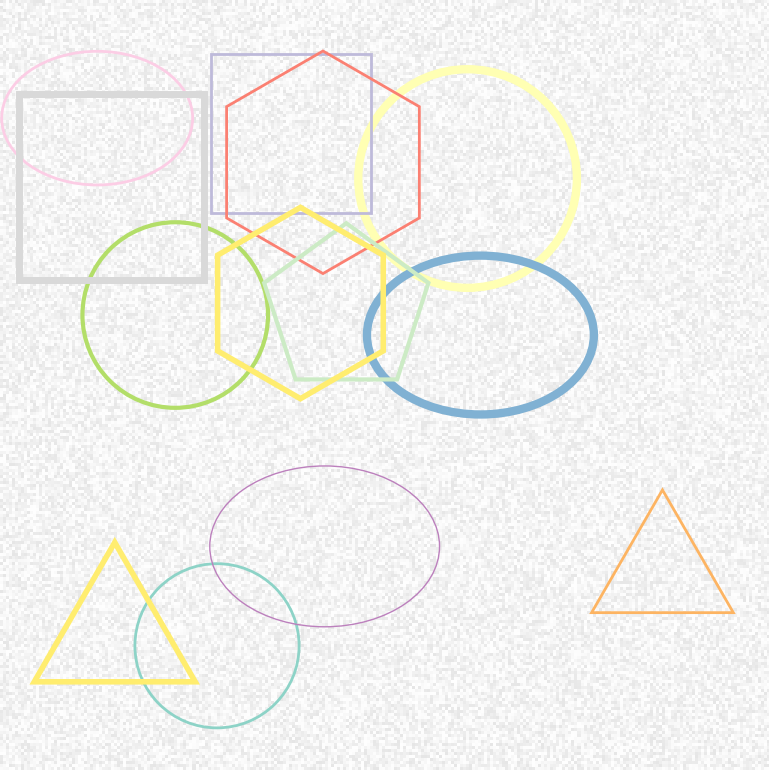[{"shape": "circle", "thickness": 1, "radius": 0.53, "center": [0.282, 0.161]}, {"shape": "circle", "thickness": 3, "radius": 0.71, "center": [0.607, 0.768]}, {"shape": "square", "thickness": 1, "radius": 0.52, "center": [0.378, 0.827]}, {"shape": "hexagon", "thickness": 1, "radius": 0.72, "center": [0.419, 0.789]}, {"shape": "oval", "thickness": 3, "radius": 0.74, "center": [0.624, 0.565]}, {"shape": "triangle", "thickness": 1, "radius": 0.53, "center": [0.86, 0.257]}, {"shape": "circle", "thickness": 1.5, "radius": 0.6, "center": [0.228, 0.591]}, {"shape": "oval", "thickness": 1, "radius": 0.62, "center": [0.126, 0.847]}, {"shape": "square", "thickness": 2.5, "radius": 0.6, "center": [0.145, 0.757]}, {"shape": "oval", "thickness": 0.5, "radius": 0.75, "center": [0.422, 0.29]}, {"shape": "pentagon", "thickness": 1.5, "radius": 0.56, "center": [0.45, 0.598]}, {"shape": "hexagon", "thickness": 2, "radius": 0.62, "center": [0.39, 0.606]}, {"shape": "triangle", "thickness": 2, "radius": 0.6, "center": [0.149, 0.175]}]